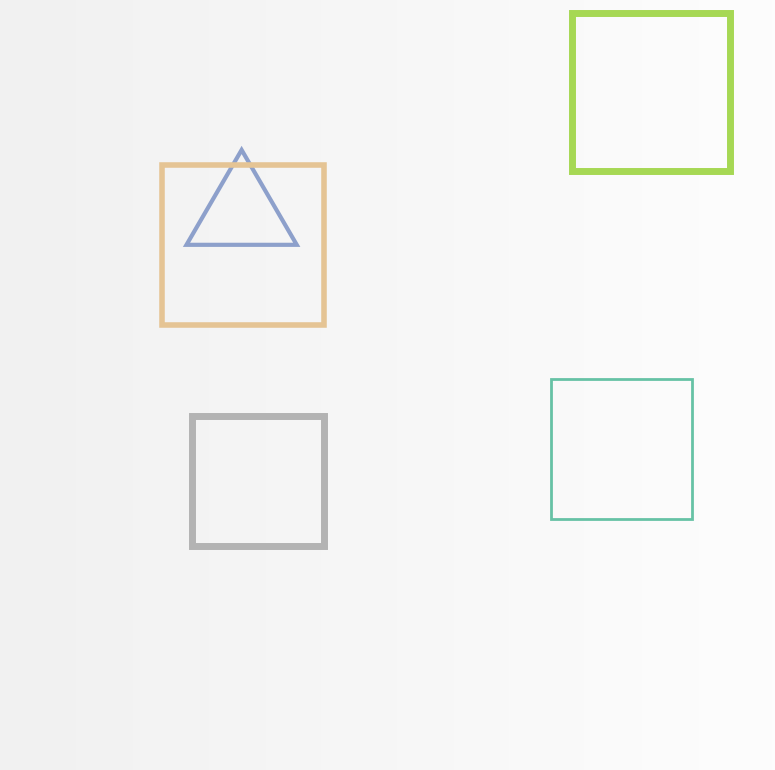[{"shape": "square", "thickness": 1, "radius": 0.46, "center": [0.802, 0.417]}, {"shape": "triangle", "thickness": 1.5, "radius": 0.41, "center": [0.312, 0.723]}, {"shape": "square", "thickness": 2.5, "radius": 0.51, "center": [0.84, 0.881]}, {"shape": "square", "thickness": 2, "radius": 0.52, "center": [0.314, 0.682]}, {"shape": "square", "thickness": 2.5, "radius": 0.43, "center": [0.333, 0.375]}]